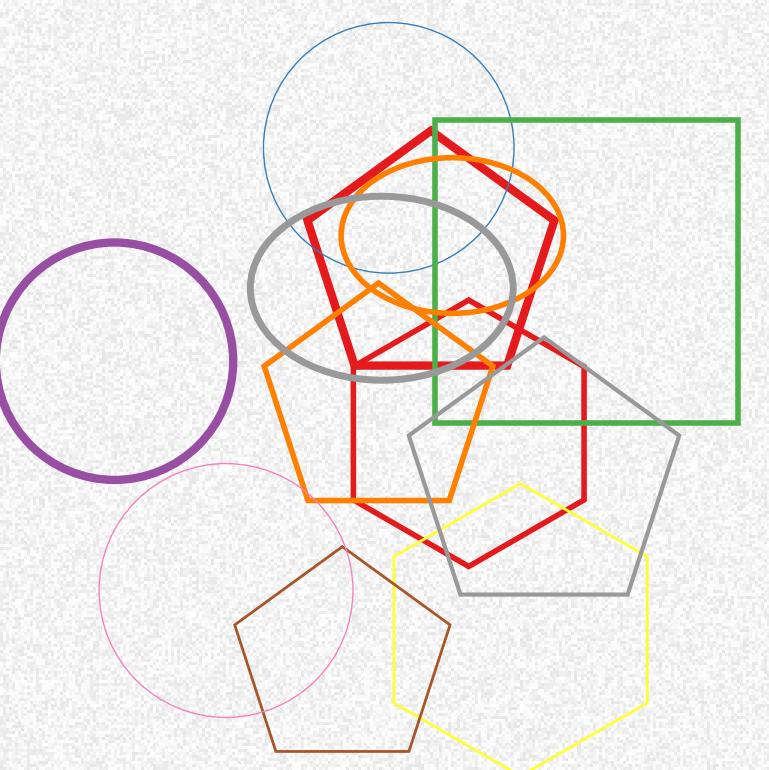[{"shape": "hexagon", "thickness": 2, "radius": 0.86, "center": [0.609, 0.437]}, {"shape": "pentagon", "thickness": 3, "radius": 0.84, "center": [0.56, 0.662]}, {"shape": "circle", "thickness": 0.5, "radius": 0.81, "center": [0.505, 0.808]}, {"shape": "square", "thickness": 2, "radius": 0.98, "center": [0.761, 0.648]}, {"shape": "circle", "thickness": 3, "radius": 0.77, "center": [0.149, 0.531]}, {"shape": "pentagon", "thickness": 2, "radius": 0.78, "center": [0.492, 0.476]}, {"shape": "oval", "thickness": 2, "radius": 0.72, "center": [0.587, 0.694]}, {"shape": "hexagon", "thickness": 1, "radius": 0.95, "center": [0.676, 0.182]}, {"shape": "pentagon", "thickness": 1, "radius": 0.74, "center": [0.445, 0.143]}, {"shape": "circle", "thickness": 0.5, "radius": 0.82, "center": [0.294, 0.233]}, {"shape": "oval", "thickness": 2.5, "radius": 0.85, "center": [0.496, 0.626]}, {"shape": "pentagon", "thickness": 1.5, "radius": 0.92, "center": [0.706, 0.377]}]